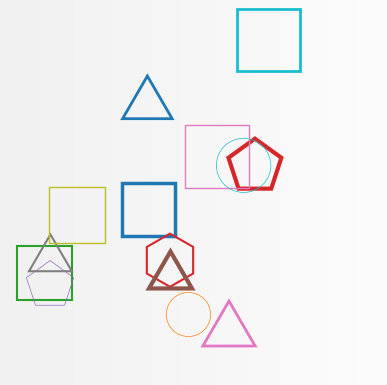[{"shape": "square", "thickness": 2.5, "radius": 0.34, "center": [0.384, 0.456]}, {"shape": "triangle", "thickness": 2, "radius": 0.37, "center": [0.38, 0.729]}, {"shape": "circle", "thickness": 0.5, "radius": 0.29, "center": [0.486, 0.183]}, {"shape": "square", "thickness": 1.5, "radius": 0.35, "center": [0.114, 0.291]}, {"shape": "hexagon", "thickness": 1.5, "radius": 0.35, "center": [0.439, 0.324]}, {"shape": "pentagon", "thickness": 3, "radius": 0.36, "center": [0.658, 0.568]}, {"shape": "pentagon", "thickness": 0.5, "radius": 0.32, "center": [0.129, 0.259]}, {"shape": "triangle", "thickness": 3, "radius": 0.32, "center": [0.44, 0.283]}, {"shape": "triangle", "thickness": 2, "radius": 0.39, "center": [0.591, 0.14]}, {"shape": "square", "thickness": 1, "radius": 0.41, "center": [0.561, 0.594]}, {"shape": "triangle", "thickness": 1.5, "radius": 0.32, "center": [0.13, 0.327]}, {"shape": "square", "thickness": 1, "radius": 0.36, "center": [0.198, 0.44]}, {"shape": "square", "thickness": 2, "radius": 0.41, "center": [0.694, 0.896]}, {"shape": "circle", "thickness": 0.5, "radius": 0.35, "center": [0.629, 0.57]}]